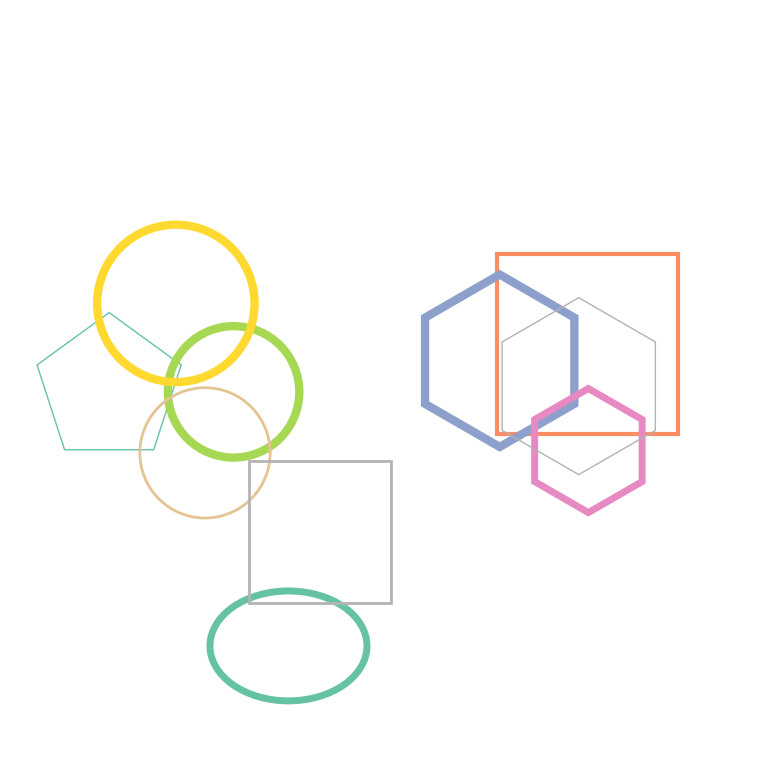[{"shape": "oval", "thickness": 2.5, "radius": 0.51, "center": [0.375, 0.161]}, {"shape": "pentagon", "thickness": 0.5, "radius": 0.49, "center": [0.142, 0.496]}, {"shape": "square", "thickness": 1.5, "radius": 0.59, "center": [0.763, 0.553]}, {"shape": "hexagon", "thickness": 3, "radius": 0.56, "center": [0.649, 0.531]}, {"shape": "hexagon", "thickness": 2.5, "radius": 0.4, "center": [0.764, 0.415]}, {"shape": "circle", "thickness": 3, "radius": 0.43, "center": [0.303, 0.491]}, {"shape": "circle", "thickness": 3, "radius": 0.51, "center": [0.228, 0.606]}, {"shape": "circle", "thickness": 1, "radius": 0.42, "center": [0.266, 0.412]}, {"shape": "hexagon", "thickness": 0.5, "radius": 0.57, "center": [0.752, 0.498]}, {"shape": "square", "thickness": 1, "radius": 0.46, "center": [0.416, 0.309]}]